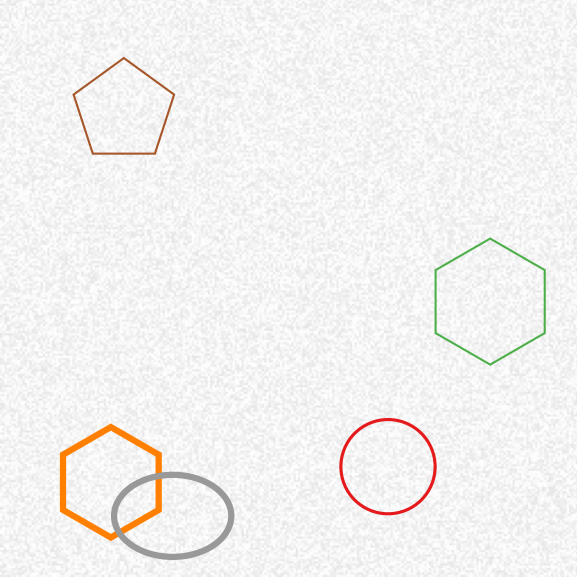[{"shape": "circle", "thickness": 1.5, "radius": 0.41, "center": [0.672, 0.191]}, {"shape": "hexagon", "thickness": 1, "radius": 0.55, "center": [0.849, 0.477]}, {"shape": "hexagon", "thickness": 3, "radius": 0.48, "center": [0.192, 0.164]}, {"shape": "pentagon", "thickness": 1, "radius": 0.46, "center": [0.214, 0.807]}, {"shape": "oval", "thickness": 3, "radius": 0.51, "center": [0.299, 0.106]}]